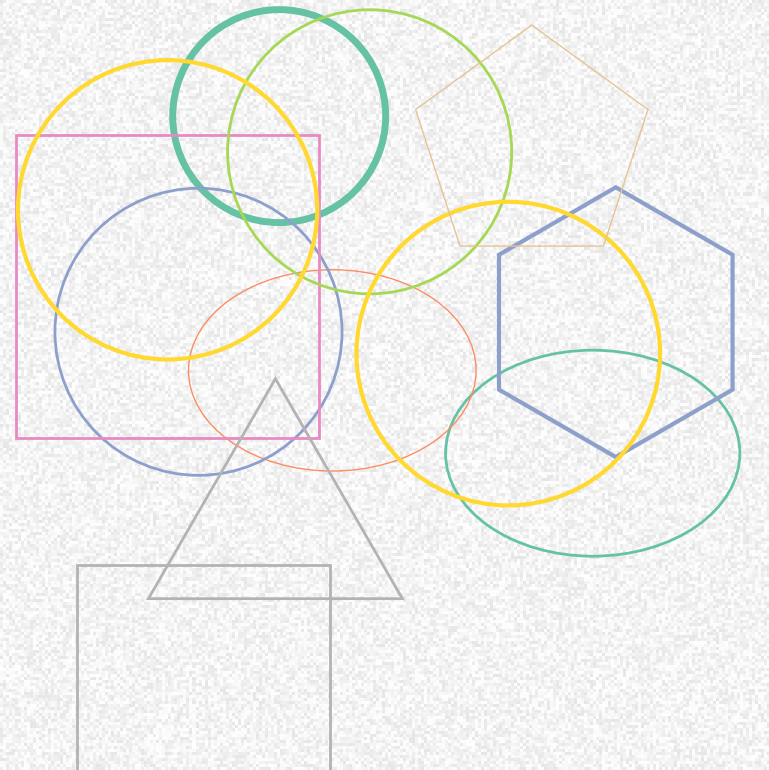[{"shape": "circle", "thickness": 2.5, "radius": 0.69, "center": [0.363, 0.849]}, {"shape": "oval", "thickness": 1, "radius": 0.96, "center": [0.77, 0.411]}, {"shape": "oval", "thickness": 0.5, "radius": 0.93, "center": [0.432, 0.519]}, {"shape": "circle", "thickness": 1, "radius": 0.93, "center": [0.258, 0.569]}, {"shape": "hexagon", "thickness": 1.5, "radius": 0.88, "center": [0.8, 0.582]}, {"shape": "square", "thickness": 1, "radius": 0.98, "center": [0.218, 0.628]}, {"shape": "circle", "thickness": 1, "radius": 0.92, "center": [0.48, 0.803]}, {"shape": "circle", "thickness": 1.5, "radius": 0.97, "center": [0.218, 0.728]}, {"shape": "circle", "thickness": 1.5, "radius": 0.99, "center": [0.66, 0.541]}, {"shape": "pentagon", "thickness": 0.5, "radius": 0.79, "center": [0.691, 0.809]}, {"shape": "triangle", "thickness": 1, "radius": 0.95, "center": [0.358, 0.318]}, {"shape": "square", "thickness": 1, "radius": 0.82, "center": [0.264, 0.101]}]